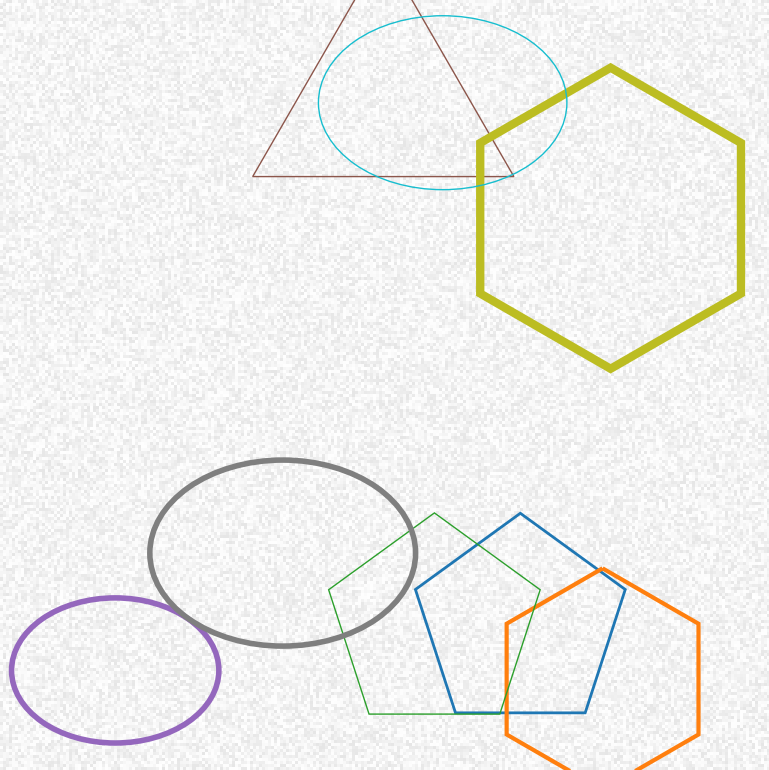[{"shape": "pentagon", "thickness": 1, "radius": 0.72, "center": [0.676, 0.19]}, {"shape": "hexagon", "thickness": 1.5, "radius": 0.72, "center": [0.783, 0.118]}, {"shape": "pentagon", "thickness": 0.5, "radius": 0.72, "center": [0.564, 0.189]}, {"shape": "oval", "thickness": 2, "radius": 0.67, "center": [0.15, 0.129]}, {"shape": "triangle", "thickness": 0.5, "radius": 0.98, "center": [0.498, 0.869]}, {"shape": "oval", "thickness": 2, "radius": 0.86, "center": [0.367, 0.282]}, {"shape": "hexagon", "thickness": 3, "radius": 0.98, "center": [0.793, 0.717]}, {"shape": "oval", "thickness": 0.5, "radius": 0.81, "center": [0.575, 0.867]}]